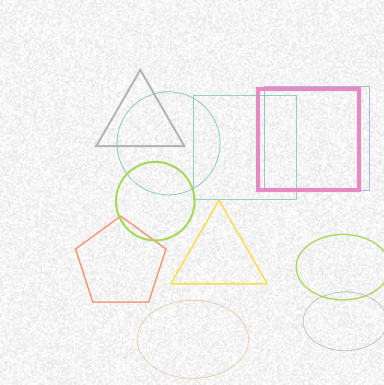[{"shape": "circle", "thickness": 0.5, "radius": 0.67, "center": [0.438, 0.628]}, {"shape": "square", "thickness": 0.5, "radius": 0.67, "center": [0.636, 0.618]}, {"shape": "pentagon", "thickness": 1, "radius": 0.62, "center": [0.314, 0.315]}, {"shape": "square", "thickness": 0.5, "radius": 0.68, "center": [0.822, 0.641]}, {"shape": "square", "thickness": 3, "radius": 0.66, "center": [0.801, 0.639]}, {"shape": "oval", "thickness": 1, "radius": 0.61, "center": [0.891, 0.306]}, {"shape": "circle", "thickness": 1.5, "radius": 0.51, "center": [0.403, 0.477]}, {"shape": "triangle", "thickness": 1, "radius": 0.72, "center": [0.569, 0.335]}, {"shape": "oval", "thickness": 0.5, "radius": 0.72, "center": [0.501, 0.119]}, {"shape": "oval", "thickness": 0.5, "radius": 0.55, "center": [0.896, 0.165]}, {"shape": "triangle", "thickness": 1.5, "radius": 0.66, "center": [0.364, 0.687]}]